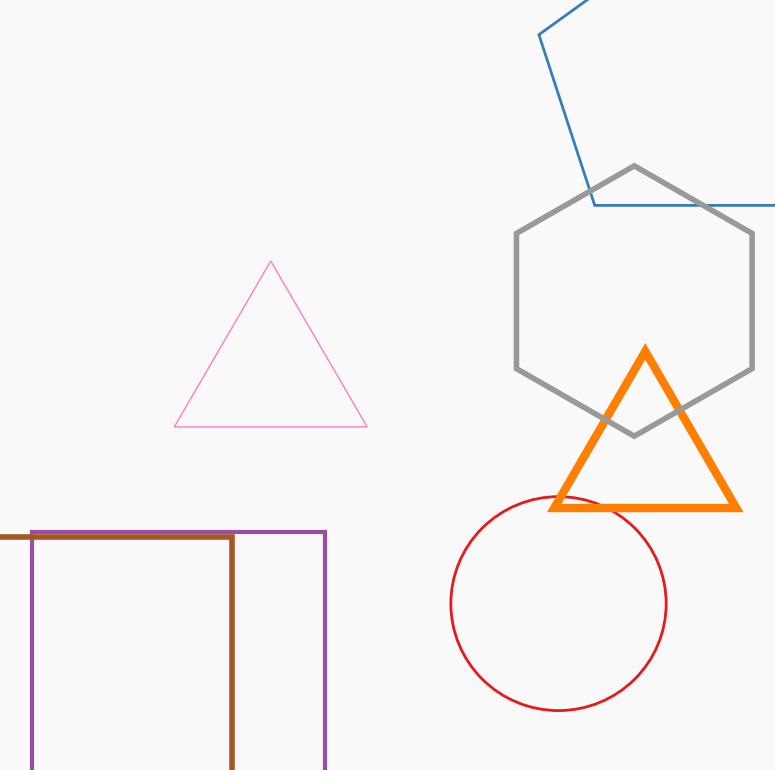[{"shape": "circle", "thickness": 1, "radius": 0.69, "center": [0.721, 0.216]}, {"shape": "pentagon", "thickness": 1, "radius": 0.99, "center": [0.884, 0.894]}, {"shape": "square", "thickness": 1.5, "radius": 0.94, "center": [0.23, 0.12]}, {"shape": "triangle", "thickness": 3, "radius": 0.68, "center": [0.833, 0.408]}, {"shape": "square", "thickness": 2, "radius": 0.98, "center": [0.103, 0.107]}, {"shape": "triangle", "thickness": 0.5, "radius": 0.72, "center": [0.349, 0.517]}, {"shape": "hexagon", "thickness": 2, "radius": 0.88, "center": [0.818, 0.609]}]